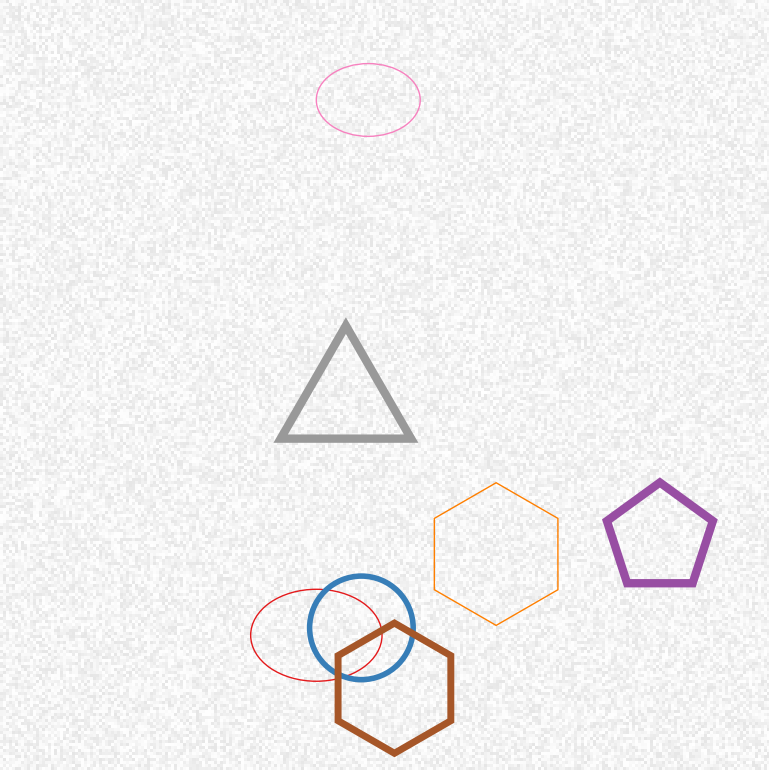[{"shape": "oval", "thickness": 0.5, "radius": 0.43, "center": [0.411, 0.175]}, {"shape": "circle", "thickness": 2, "radius": 0.34, "center": [0.469, 0.185]}, {"shape": "pentagon", "thickness": 3, "radius": 0.36, "center": [0.857, 0.301]}, {"shape": "hexagon", "thickness": 0.5, "radius": 0.46, "center": [0.644, 0.28]}, {"shape": "hexagon", "thickness": 2.5, "radius": 0.42, "center": [0.512, 0.106]}, {"shape": "oval", "thickness": 0.5, "radius": 0.34, "center": [0.478, 0.87]}, {"shape": "triangle", "thickness": 3, "radius": 0.49, "center": [0.449, 0.479]}]